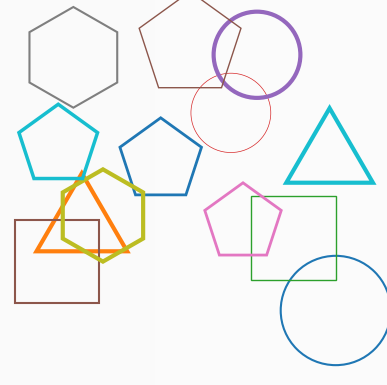[{"shape": "pentagon", "thickness": 2, "radius": 0.55, "center": [0.415, 0.583]}, {"shape": "circle", "thickness": 1.5, "radius": 0.71, "center": [0.866, 0.194]}, {"shape": "triangle", "thickness": 3, "radius": 0.68, "center": [0.211, 0.415]}, {"shape": "square", "thickness": 1, "radius": 0.55, "center": [0.757, 0.381]}, {"shape": "circle", "thickness": 0.5, "radius": 0.52, "center": [0.596, 0.707]}, {"shape": "circle", "thickness": 3, "radius": 0.56, "center": [0.663, 0.858]}, {"shape": "pentagon", "thickness": 1, "radius": 0.69, "center": [0.491, 0.884]}, {"shape": "square", "thickness": 1.5, "radius": 0.54, "center": [0.148, 0.321]}, {"shape": "pentagon", "thickness": 2, "radius": 0.52, "center": [0.627, 0.421]}, {"shape": "hexagon", "thickness": 1.5, "radius": 0.65, "center": [0.189, 0.851]}, {"shape": "hexagon", "thickness": 3, "radius": 0.6, "center": [0.266, 0.44]}, {"shape": "triangle", "thickness": 3, "radius": 0.65, "center": [0.851, 0.59]}, {"shape": "pentagon", "thickness": 2.5, "radius": 0.53, "center": [0.15, 0.623]}]